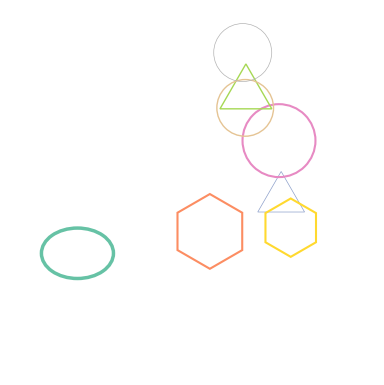[{"shape": "oval", "thickness": 2.5, "radius": 0.47, "center": [0.201, 0.342]}, {"shape": "hexagon", "thickness": 1.5, "radius": 0.49, "center": [0.545, 0.399]}, {"shape": "triangle", "thickness": 0.5, "radius": 0.35, "center": [0.73, 0.484]}, {"shape": "circle", "thickness": 1.5, "radius": 0.47, "center": [0.725, 0.635]}, {"shape": "triangle", "thickness": 1, "radius": 0.39, "center": [0.639, 0.756]}, {"shape": "hexagon", "thickness": 1.5, "radius": 0.38, "center": [0.755, 0.409]}, {"shape": "circle", "thickness": 1, "radius": 0.37, "center": [0.637, 0.72]}, {"shape": "circle", "thickness": 0.5, "radius": 0.38, "center": [0.63, 0.863]}]